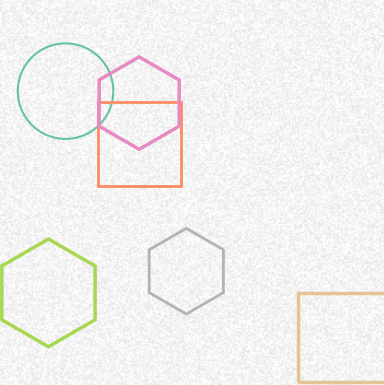[{"shape": "circle", "thickness": 1.5, "radius": 0.62, "center": [0.17, 0.763]}, {"shape": "square", "thickness": 2, "radius": 0.54, "center": [0.362, 0.626]}, {"shape": "hexagon", "thickness": 2.5, "radius": 0.6, "center": [0.361, 0.732]}, {"shape": "hexagon", "thickness": 2.5, "radius": 0.7, "center": [0.126, 0.239]}, {"shape": "square", "thickness": 2.5, "radius": 0.58, "center": [0.89, 0.124]}, {"shape": "hexagon", "thickness": 2, "radius": 0.56, "center": [0.484, 0.296]}]